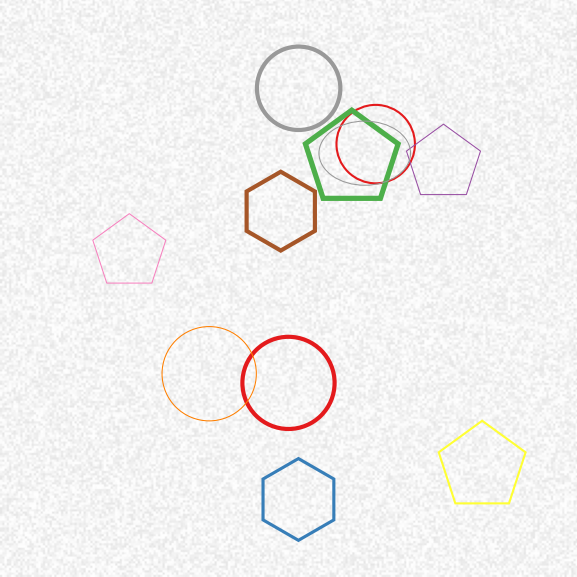[{"shape": "circle", "thickness": 2, "radius": 0.4, "center": [0.5, 0.336]}, {"shape": "circle", "thickness": 1, "radius": 0.34, "center": [0.651, 0.75]}, {"shape": "hexagon", "thickness": 1.5, "radius": 0.35, "center": [0.517, 0.134]}, {"shape": "pentagon", "thickness": 2.5, "radius": 0.42, "center": [0.609, 0.724]}, {"shape": "pentagon", "thickness": 0.5, "radius": 0.34, "center": [0.768, 0.717]}, {"shape": "circle", "thickness": 0.5, "radius": 0.41, "center": [0.362, 0.352]}, {"shape": "pentagon", "thickness": 1, "radius": 0.4, "center": [0.835, 0.191]}, {"shape": "hexagon", "thickness": 2, "radius": 0.34, "center": [0.486, 0.633]}, {"shape": "pentagon", "thickness": 0.5, "radius": 0.33, "center": [0.224, 0.563]}, {"shape": "oval", "thickness": 0.5, "radius": 0.4, "center": [0.632, 0.734]}, {"shape": "circle", "thickness": 2, "radius": 0.36, "center": [0.517, 0.846]}]